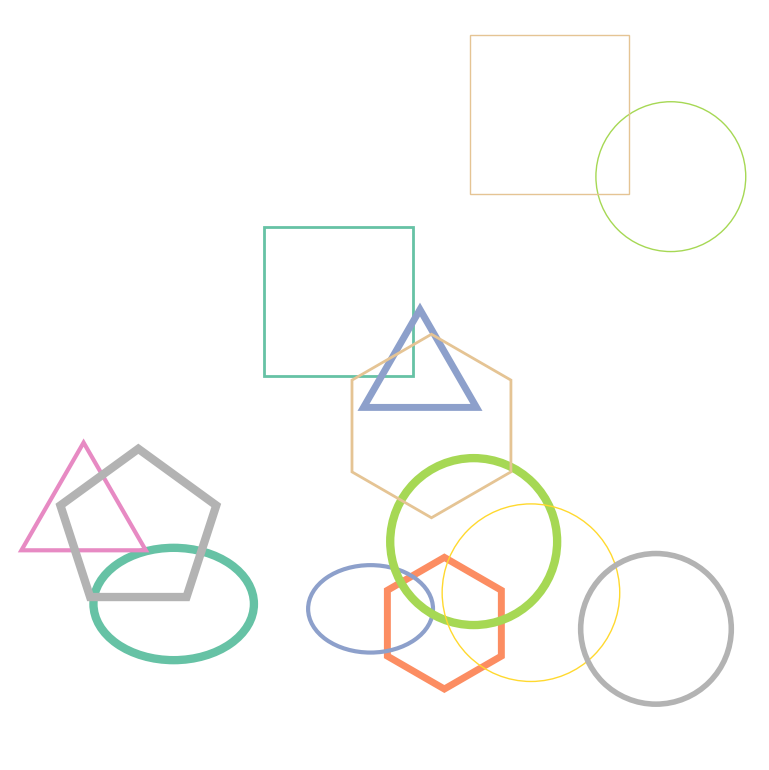[{"shape": "square", "thickness": 1, "radius": 0.49, "center": [0.44, 0.609]}, {"shape": "oval", "thickness": 3, "radius": 0.52, "center": [0.226, 0.216]}, {"shape": "hexagon", "thickness": 2.5, "radius": 0.43, "center": [0.577, 0.191]}, {"shape": "triangle", "thickness": 2.5, "radius": 0.42, "center": [0.545, 0.513]}, {"shape": "oval", "thickness": 1.5, "radius": 0.41, "center": [0.481, 0.209]}, {"shape": "triangle", "thickness": 1.5, "radius": 0.47, "center": [0.109, 0.332]}, {"shape": "circle", "thickness": 0.5, "radius": 0.49, "center": [0.871, 0.771]}, {"shape": "circle", "thickness": 3, "radius": 0.54, "center": [0.615, 0.297]}, {"shape": "circle", "thickness": 0.5, "radius": 0.58, "center": [0.69, 0.23]}, {"shape": "square", "thickness": 0.5, "radius": 0.52, "center": [0.714, 0.851]}, {"shape": "hexagon", "thickness": 1, "radius": 0.6, "center": [0.56, 0.447]}, {"shape": "circle", "thickness": 2, "radius": 0.49, "center": [0.852, 0.183]}, {"shape": "pentagon", "thickness": 3, "radius": 0.53, "center": [0.18, 0.311]}]